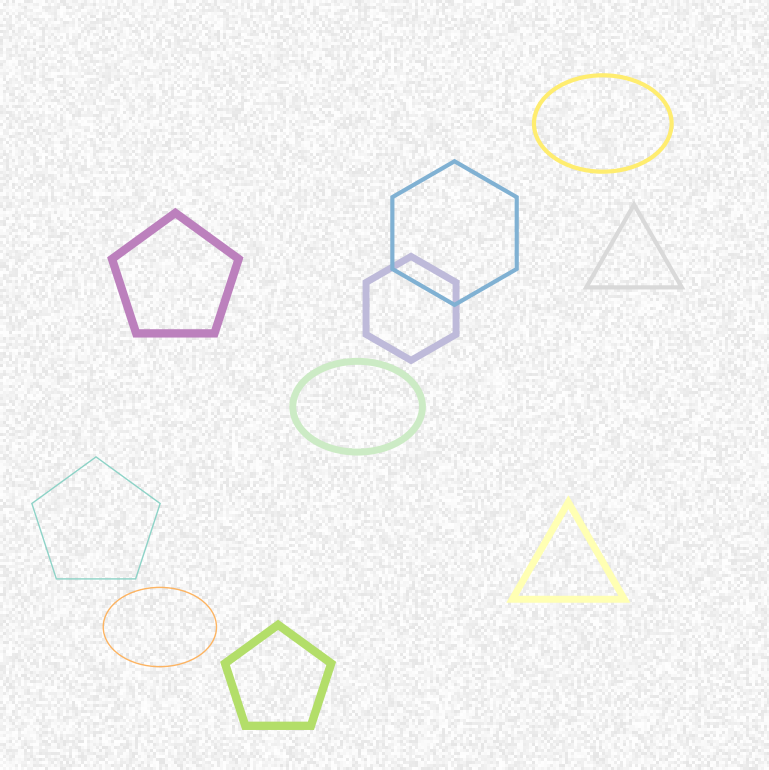[{"shape": "pentagon", "thickness": 0.5, "radius": 0.44, "center": [0.125, 0.319]}, {"shape": "triangle", "thickness": 2.5, "radius": 0.42, "center": [0.738, 0.264]}, {"shape": "hexagon", "thickness": 2.5, "radius": 0.34, "center": [0.534, 0.599]}, {"shape": "hexagon", "thickness": 1.5, "radius": 0.47, "center": [0.59, 0.697]}, {"shape": "oval", "thickness": 0.5, "radius": 0.37, "center": [0.208, 0.186]}, {"shape": "pentagon", "thickness": 3, "radius": 0.36, "center": [0.361, 0.116]}, {"shape": "triangle", "thickness": 1.5, "radius": 0.36, "center": [0.823, 0.663]}, {"shape": "pentagon", "thickness": 3, "radius": 0.43, "center": [0.228, 0.637]}, {"shape": "oval", "thickness": 2.5, "radius": 0.42, "center": [0.464, 0.472]}, {"shape": "oval", "thickness": 1.5, "radius": 0.45, "center": [0.783, 0.84]}]